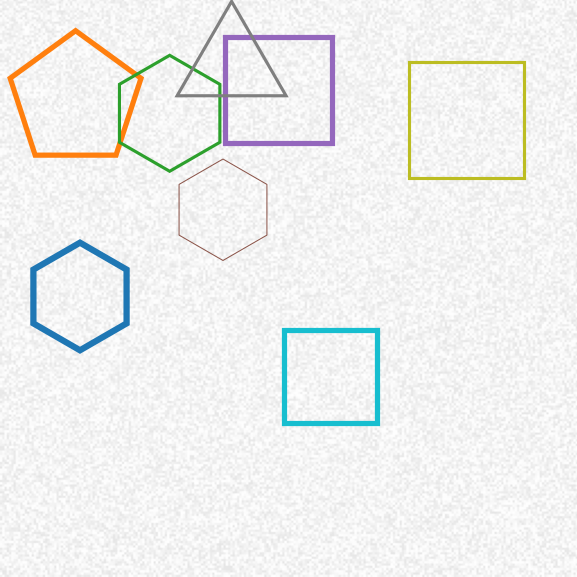[{"shape": "hexagon", "thickness": 3, "radius": 0.47, "center": [0.139, 0.486]}, {"shape": "pentagon", "thickness": 2.5, "radius": 0.6, "center": [0.131, 0.827]}, {"shape": "hexagon", "thickness": 1.5, "radius": 0.5, "center": [0.294, 0.803]}, {"shape": "square", "thickness": 2.5, "radius": 0.46, "center": [0.482, 0.843]}, {"shape": "hexagon", "thickness": 0.5, "radius": 0.44, "center": [0.386, 0.636]}, {"shape": "triangle", "thickness": 1.5, "radius": 0.54, "center": [0.401, 0.888]}, {"shape": "square", "thickness": 1.5, "radius": 0.5, "center": [0.808, 0.791]}, {"shape": "square", "thickness": 2.5, "radius": 0.4, "center": [0.572, 0.348]}]